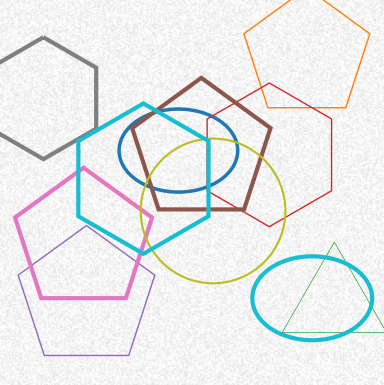[{"shape": "oval", "thickness": 2.5, "radius": 0.77, "center": [0.463, 0.609]}, {"shape": "pentagon", "thickness": 1, "radius": 0.86, "center": [0.797, 0.859]}, {"shape": "triangle", "thickness": 0.5, "radius": 0.78, "center": [0.868, 0.214]}, {"shape": "hexagon", "thickness": 1, "radius": 0.93, "center": [0.7, 0.598]}, {"shape": "pentagon", "thickness": 1, "radius": 0.93, "center": [0.225, 0.228]}, {"shape": "pentagon", "thickness": 3, "radius": 0.94, "center": [0.523, 0.609]}, {"shape": "pentagon", "thickness": 3, "radius": 0.94, "center": [0.217, 0.377]}, {"shape": "hexagon", "thickness": 3, "radius": 0.79, "center": [0.113, 0.745]}, {"shape": "circle", "thickness": 1.5, "radius": 0.94, "center": [0.553, 0.452]}, {"shape": "hexagon", "thickness": 3, "radius": 0.98, "center": [0.373, 0.536]}, {"shape": "oval", "thickness": 3, "radius": 0.78, "center": [0.811, 0.225]}]